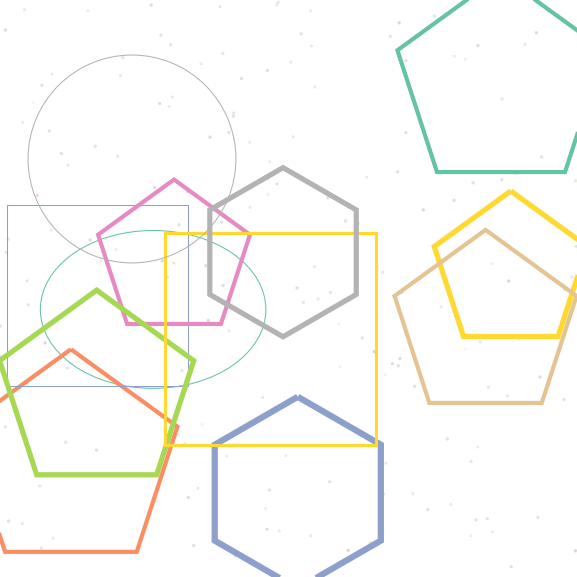[{"shape": "pentagon", "thickness": 2, "radius": 0.94, "center": [0.868, 0.854]}, {"shape": "oval", "thickness": 0.5, "radius": 0.98, "center": [0.265, 0.463]}, {"shape": "pentagon", "thickness": 2, "radius": 0.97, "center": [0.123, 0.2]}, {"shape": "hexagon", "thickness": 3, "radius": 0.83, "center": [0.516, 0.146]}, {"shape": "square", "thickness": 0.5, "radius": 0.78, "center": [0.169, 0.488]}, {"shape": "pentagon", "thickness": 2, "radius": 0.69, "center": [0.301, 0.55]}, {"shape": "pentagon", "thickness": 2.5, "radius": 0.88, "center": [0.167, 0.32]}, {"shape": "square", "thickness": 1.5, "radius": 0.92, "center": [0.469, 0.412]}, {"shape": "pentagon", "thickness": 2.5, "radius": 0.7, "center": [0.885, 0.529]}, {"shape": "pentagon", "thickness": 2, "radius": 0.83, "center": [0.841, 0.435]}, {"shape": "circle", "thickness": 0.5, "radius": 0.9, "center": [0.229, 0.724]}, {"shape": "hexagon", "thickness": 2.5, "radius": 0.73, "center": [0.49, 0.562]}]